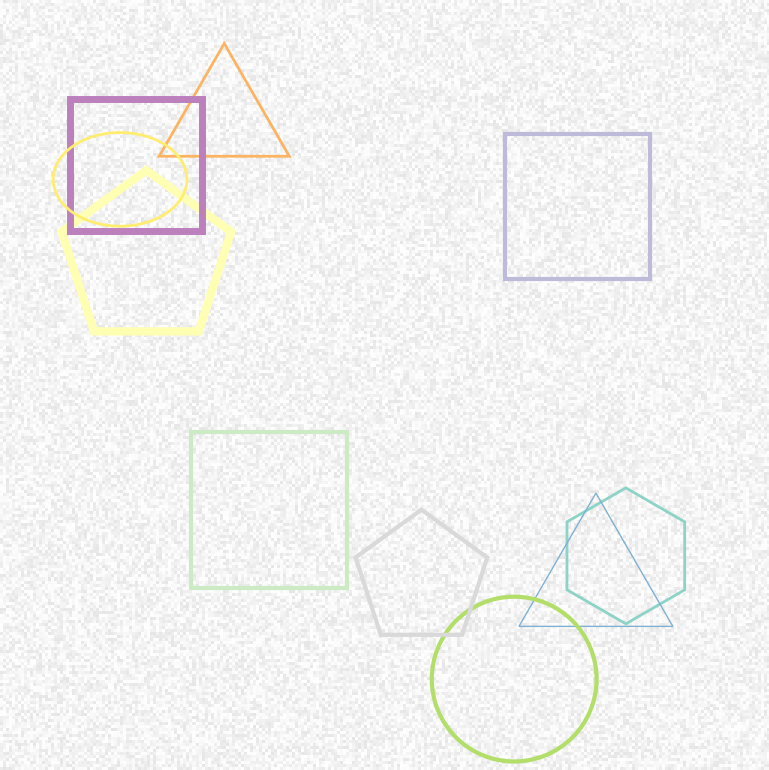[{"shape": "hexagon", "thickness": 1, "radius": 0.44, "center": [0.813, 0.278]}, {"shape": "pentagon", "thickness": 3, "radius": 0.58, "center": [0.19, 0.663]}, {"shape": "square", "thickness": 1.5, "radius": 0.47, "center": [0.75, 0.732]}, {"shape": "triangle", "thickness": 0.5, "radius": 0.58, "center": [0.774, 0.244]}, {"shape": "triangle", "thickness": 1, "radius": 0.49, "center": [0.291, 0.846]}, {"shape": "circle", "thickness": 1.5, "radius": 0.54, "center": [0.668, 0.118]}, {"shape": "pentagon", "thickness": 1.5, "radius": 0.45, "center": [0.547, 0.248]}, {"shape": "square", "thickness": 2.5, "radius": 0.43, "center": [0.176, 0.786]}, {"shape": "square", "thickness": 1.5, "radius": 0.5, "center": [0.349, 0.338]}, {"shape": "oval", "thickness": 1, "radius": 0.43, "center": [0.156, 0.767]}]